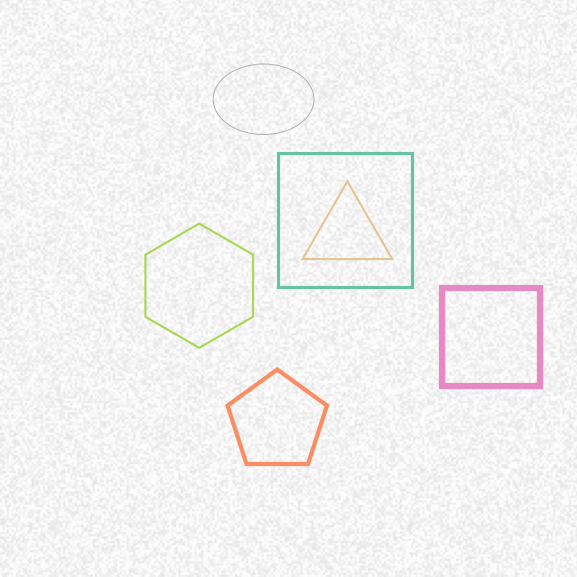[{"shape": "square", "thickness": 1.5, "radius": 0.58, "center": [0.597, 0.619]}, {"shape": "pentagon", "thickness": 2, "radius": 0.45, "center": [0.48, 0.269]}, {"shape": "square", "thickness": 3, "radius": 0.42, "center": [0.85, 0.416]}, {"shape": "hexagon", "thickness": 1, "radius": 0.54, "center": [0.345, 0.504]}, {"shape": "triangle", "thickness": 1, "radius": 0.45, "center": [0.602, 0.595]}, {"shape": "oval", "thickness": 0.5, "radius": 0.44, "center": [0.456, 0.827]}]